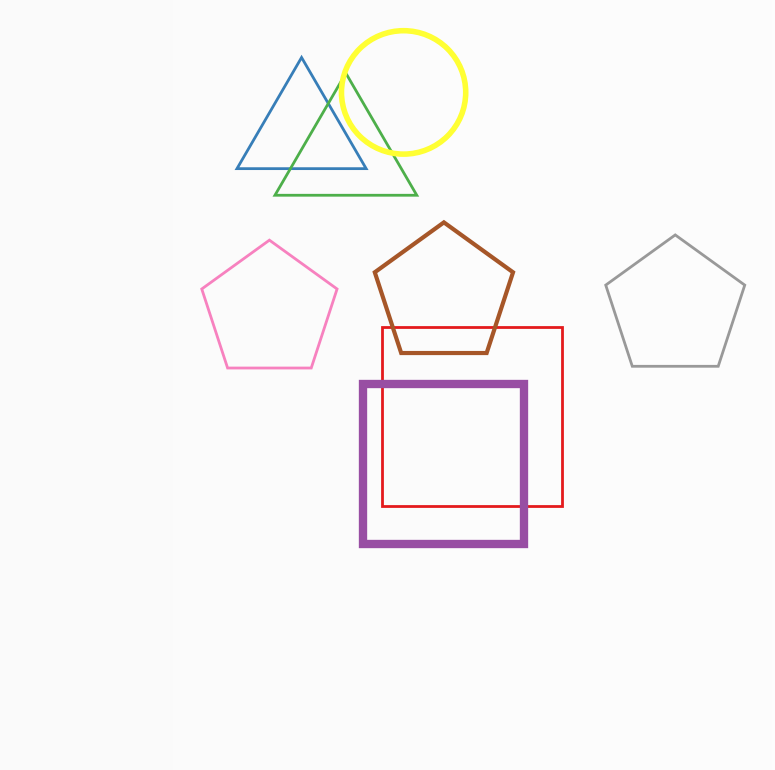[{"shape": "square", "thickness": 1, "radius": 0.58, "center": [0.609, 0.459]}, {"shape": "triangle", "thickness": 1, "radius": 0.48, "center": [0.389, 0.829]}, {"shape": "triangle", "thickness": 1, "radius": 0.53, "center": [0.446, 0.799]}, {"shape": "square", "thickness": 3, "radius": 0.52, "center": [0.572, 0.397]}, {"shape": "circle", "thickness": 2, "radius": 0.4, "center": [0.521, 0.88]}, {"shape": "pentagon", "thickness": 1.5, "radius": 0.47, "center": [0.573, 0.617]}, {"shape": "pentagon", "thickness": 1, "radius": 0.46, "center": [0.348, 0.596]}, {"shape": "pentagon", "thickness": 1, "radius": 0.47, "center": [0.871, 0.601]}]